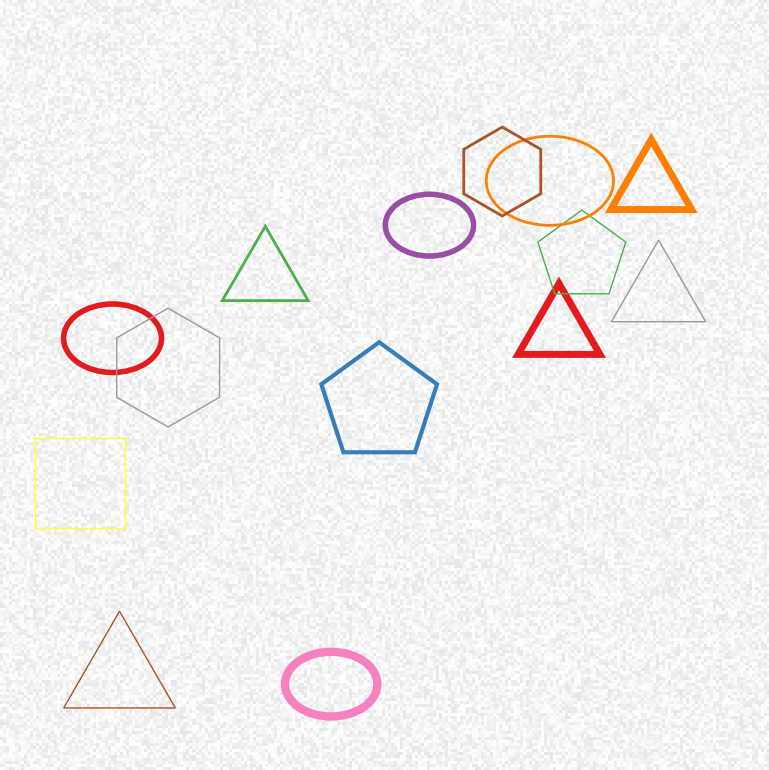[{"shape": "triangle", "thickness": 2.5, "radius": 0.31, "center": [0.726, 0.57]}, {"shape": "oval", "thickness": 2, "radius": 0.32, "center": [0.146, 0.561]}, {"shape": "pentagon", "thickness": 1.5, "radius": 0.4, "center": [0.492, 0.477]}, {"shape": "pentagon", "thickness": 0.5, "radius": 0.3, "center": [0.756, 0.667]}, {"shape": "triangle", "thickness": 1, "radius": 0.32, "center": [0.345, 0.642]}, {"shape": "oval", "thickness": 2, "radius": 0.29, "center": [0.558, 0.708]}, {"shape": "oval", "thickness": 1, "radius": 0.41, "center": [0.714, 0.765]}, {"shape": "triangle", "thickness": 2.5, "radius": 0.3, "center": [0.846, 0.758]}, {"shape": "square", "thickness": 0.5, "radius": 0.29, "center": [0.104, 0.373]}, {"shape": "hexagon", "thickness": 1, "radius": 0.29, "center": [0.652, 0.777]}, {"shape": "triangle", "thickness": 0.5, "radius": 0.42, "center": [0.155, 0.122]}, {"shape": "oval", "thickness": 3, "radius": 0.3, "center": [0.43, 0.112]}, {"shape": "hexagon", "thickness": 0.5, "radius": 0.39, "center": [0.218, 0.523]}, {"shape": "triangle", "thickness": 0.5, "radius": 0.35, "center": [0.855, 0.618]}]